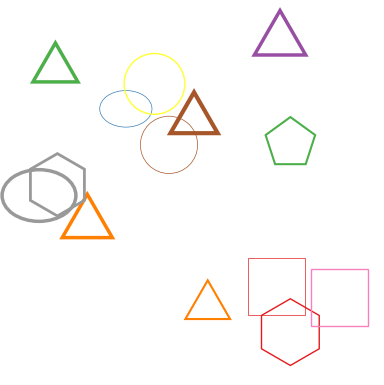[{"shape": "square", "thickness": 0.5, "radius": 0.37, "center": [0.719, 0.255]}, {"shape": "hexagon", "thickness": 1, "radius": 0.43, "center": [0.754, 0.137]}, {"shape": "oval", "thickness": 0.5, "radius": 0.34, "center": [0.327, 0.717]}, {"shape": "triangle", "thickness": 2.5, "radius": 0.34, "center": [0.144, 0.821]}, {"shape": "pentagon", "thickness": 1.5, "radius": 0.34, "center": [0.754, 0.628]}, {"shape": "triangle", "thickness": 2.5, "radius": 0.38, "center": [0.727, 0.896]}, {"shape": "triangle", "thickness": 2.5, "radius": 0.38, "center": [0.227, 0.42]}, {"shape": "triangle", "thickness": 1.5, "radius": 0.33, "center": [0.54, 0.205]}, {"shape": "circle", "thickness": 1, "radius": 0.39, "center": [0.401, 0.782]}, {"shape": "circle", "thickness": 0.5, "radius": 0.37, "center": [0.439, 0.624]}, {"shape": "triangle", "thickness": 3, "radius": 0.35, "center": [0.504, 0.69]}, {"shape": "square", "thickness": 1, "radius": 0.37, "center": [0.882, 0.227]}, {"shape": "oval", "thickness": 2.5, "radius": 0.48, "center": [0.101, 0.492]}, {"shape": "hexagon", "thickness": 2, "radius": 0.4, "center": [0.149, 0.52]}]